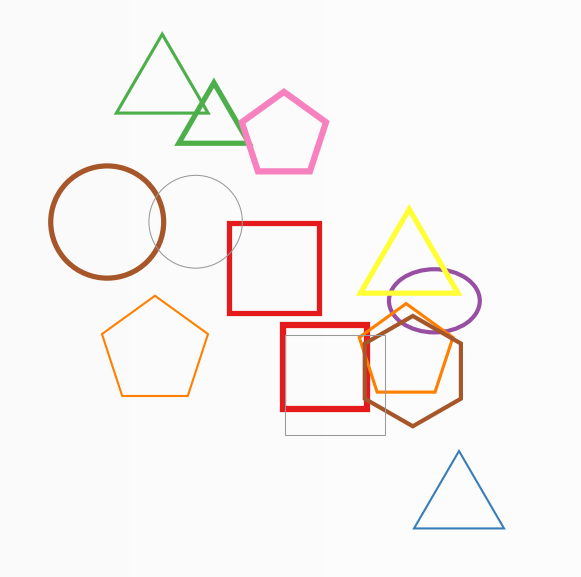[{"shape": "square", "thickness": 2.5, "radius": 0.39, "center": [0.471, 0.535]}, {"shape": "square", "thickness": 3, "radius": 0.36, "center": [0.559, 0.364]}, {"shape": "triangle", "thickness": 1, "radius": 0.45, "center": [0.79, 0.129]}, {"shape": "triangle", "thickness": 1.5, "radius": 0.46, "center": [0.279, 0.849]}, {"shape": "triangle", "thickness": 2.5, "radius": 0.35, "center": [0.368, 0.786]}, {"shape": "oval", "thickness": 2, "radius": 0.39, "center": [0.747, 0.478]}, {"shape": "pentagon", "thickness": 1.5, "radius": 0.42, "center": [0.699, 0.389]}, {"shape": "pentagon", "thickness": 1, "radius": 0.48, "center": [0.267, 0.391]}, {"shape": "triangle", "thickness": 2.5, "radius": 0.48, "center": [0.704, 0.54]}, {"shape": "hexagon", "thickness": 2, "radius": 0.48, "center": [0.71, 0.356]}, {"shape": "circle", "thickness": 2.5, "radius": 0.49, "center": [0.184, 0.615]}, {"shape": "pentagon", "thickness": 3, "radius": 0.38, "center": [0.488, 0.764]}, {"shape": "square", "thickness": 0.5, "radius": 0.43, "center": [0.576, 0.332]}, {"shape": "circle", "thickness": 0.5, "radius": 0.4, "center": [0.337, 0.615]}]